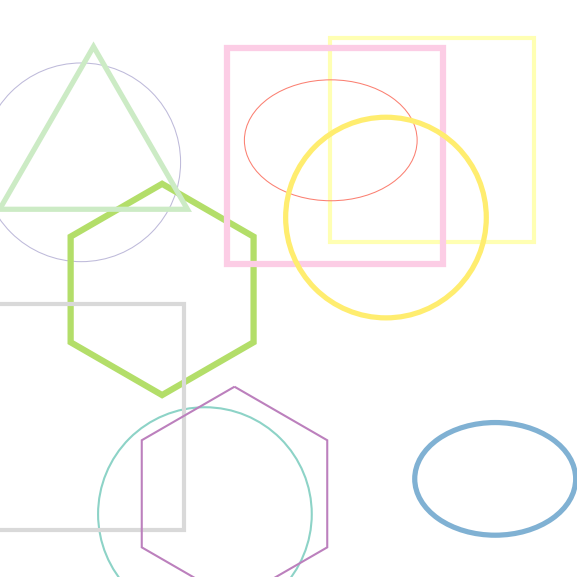[{"shape": "circle", "thickness": 1, "radius": 0.93, "center": [0.355, 0.109]}, {"shape": "square", "thickness": 2, "radius": 0.88, "center": [0.748, 0.757]}, {"shape": "circle", "thickness": 0.5, "radius": 0.86, "center": [0.141, 0.718]}, {"shape": "oval", "thickness": 0.5, "radius": 0.75, "center": [0.573, 0.756]}, {"shape": "oval", "thickness": 2.5, "radius": 0.7, "center": [0.857, 0.17]}, {"shape": "hexagon", "thickness": 3, "radius": 0.91, "center": [0.281, 0.498]}, {"shape": "square", "thickness": 3, "radius": 0.93, "center": [0.58, 0.729]}, {"shape": "square", "thickness": 2, "radius": 0.98, "center": [0.124, 0.278]}, {"shape": "hexagon", "thickness": 1, "radius": 0.93, "center": [0.406, 0.144]}, {"shape": "triangle", "thickness": 2.5, "radius": 0.94, "center": [0.162, 0.731]}, {"shape": "circle", "thickness": 2.5, "radius": 0.87, "center": [0.668, 0.622]}]